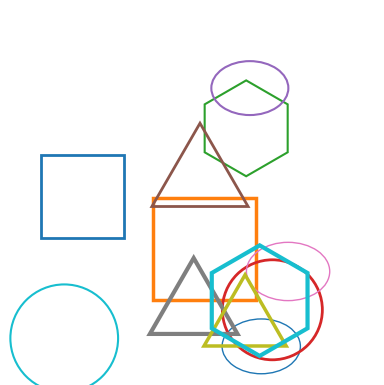[{"shape": "oval", "thickness": 1, "radius": 0.51, "center": [0.679, 0.1]}, {"shape": "square", "thickness": 2, "radius": 0.54, "center": [0.214, 0.49]}, {"shape": "square", "thickness": 2.5, "radius": 0.66, "center": [0.531, 0.352]}, {"shape": "hexagon", "thickness": 1.5, "radius": 0.62, "center": [0.639, 0.667]}, {"shape": "circle", "thickness": 2, "radius": 0.65, "center": [0.707, 0.195]}, {"shape": "oval", "thickness": 1.5, "radius": 0.5, "center": [0.649, 0.771]}, {"shape": "triangle", "thickness": 2, "radius": 0.72, "center": [0.519, 0.536]}, {"shape": "oval", "thickness": 1, "radius": 0.54, "center": [0.748, 0.295]}, {"shape": "triangle", "thickness": 3, "radius": 0.66, "center": [0.503, 0.198]}, {"shape": "triangle", "thickness": 2.5, "radius": 0.62, "center": [0.637, 0.163]}, {"shape": "circle", "thickness": 1.5, "radius": 0.7, "center": [0.167, 0.121]}, {"shape": "hexagon", "thickness": 3, "radius": 0.72, "center": [0.674, 0.219]}]